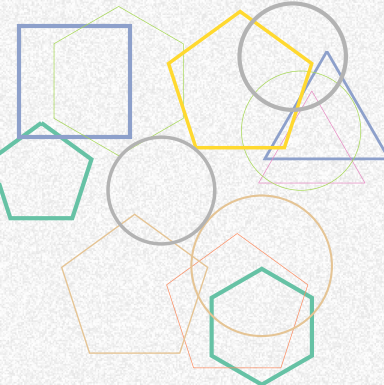[{"shape": "pentagon", "thickness": 3, "radius": 0.68, "center": [0.107, 0.544]}, {"shape": "hexagon", "thickness": 3, "radius": 0.75, "center": [0.68, 0.151]}, {"shape": "pentagon", "thickness": 0.5, "radius": 0.96, "center": [0.616, 0.201]}, {"shape": "square", "thickness": 3, "radius": 0.72, "center": [0.194, 0.788]}, {"shape": "triangle", "thickness": 2, "radius": 0.93, "center": [0.849, 0.68]}, {"shape": "triangle", "thickness": 0.5, "radius": 0.8, "center": [0.81, 0.604]}, {"shape": "hexagon", "thickness": 0.5, "radius": 0.97, "center": [0.308, 0.789]}, {"shape": "circle", "thickness": 0.5, "radius": 0.77, "center": [0.782, 0.661]}, {"shape": "pentagon", "thickness": 2.5, "radius": 0.98, "center": [0.624, 0.775]}, {"shape": "circle", "thickness": 1.5, "radius": 0.91, "center": [0.68, 0.31]}, {"shape": "pentagon", "thickness": 1, "radius": 1.0, "center": [0.35, 0.244]}, {"shape": "circle", "thickness": 3, "radius": 0.69, "center": [0.76, 0.853]}, {"shape": "circle", "thickness": 2.5, "radius": 0.69, "center": [0.419, 0.505]}]